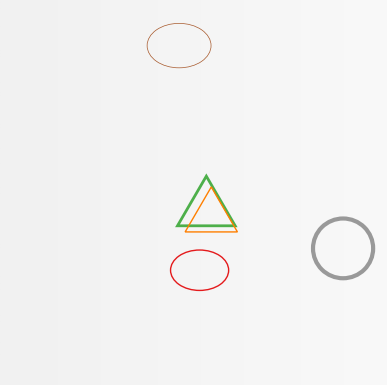[{"shape": "oval", "thickness": 1, "radius": 0.37, "center": [0.515, 0.298]}, {"shape": "triangle", "thickness": 2, "radius": 0.43, "center": [0.532, 0.456]}, {"shape": "triangle", "thickness": 1, "radius": 0.39, "center": [0.545, 0.437]}, {"shape": "oval", "thickness": 0.5, "radius": 0.41, "center": [0.462, 0.882]}, {"shape": "circle", "thickness": 3, "radius": 0.39, "center": [0.885, 0.355]}]